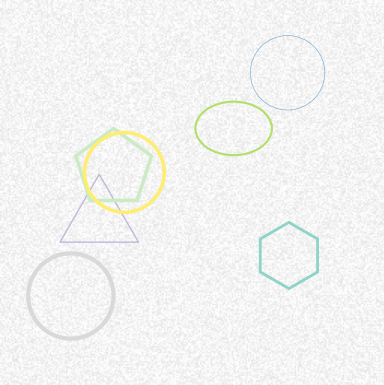[{"shape": "hexagon", "thickness": 2, "radius": 0.43, "center": [0.75, 0.336]}, {"shape": "triangle", "thickness": 1, "radius": 0.59, "center": [0.258, 0.43]}, {"shape": "circle", "thickness": 0.5, "radius": 0.48, "center": [0.747, 0.811]}, {"shape": "oval", "thickness": 1.5, "radius": 0.5, "center": [0.607, 0.666]}, {"shape": "circle", "thickness": 3, "radius": 0.55, "center": [0.184, 0.231]}, {"shape": "pentagon", "thickness": 2.5, "radius": 0.52, "center": [0.295, 0.563]}, {"shape": "circle", "thickness": 2.5, "radius": 0.52, "center": [0.323, 0.552]}]